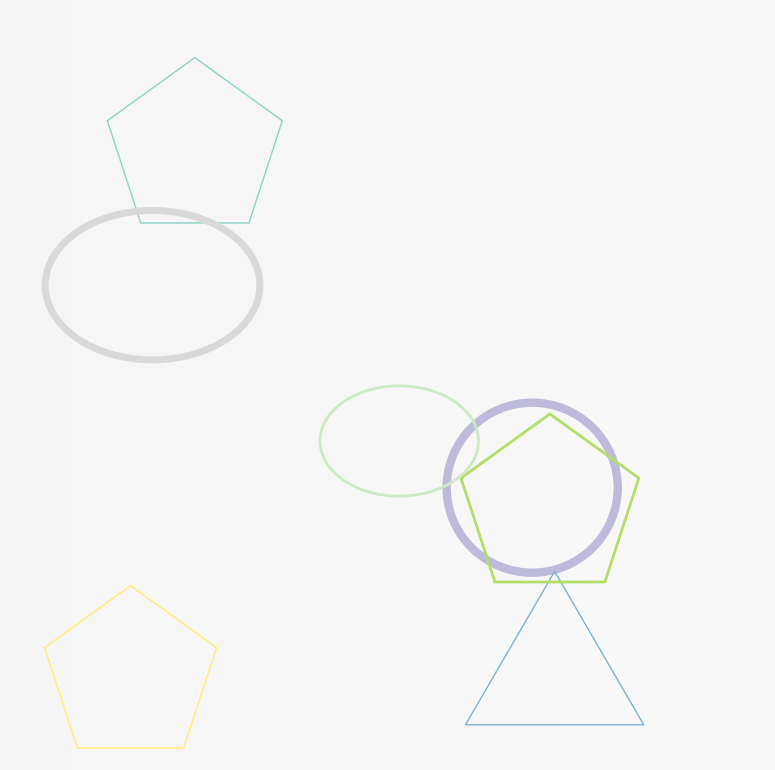[{"shape": "pentagon", "thickness": 0.5, "radius": 0.59, "center": [0.251, 0.806]}, {"shape": "circle", "thickness": 3, "radius": 0.55, "center": [0.687, 0.367]}, {"shape": "triangle", "thickness": 0.5, "radius": 0.66, "center": [0.716, 0.125]}, {"shape": "pentagon", "thickness": 1, "radius": 0.6, "center": [0.71, 0.342]}, {"shape": "oval", "thickness": 2.5, "radius": 0.69, "center": [0.197, 0.63]}, {"shape": "oval", "thickness": 1, "radius": 0.51, "center": [0.515, 0.427]}, {"shape": "pentagon", "thickness": 0.5, "radius": 0.58, "center": [0.168, 0.123]}]